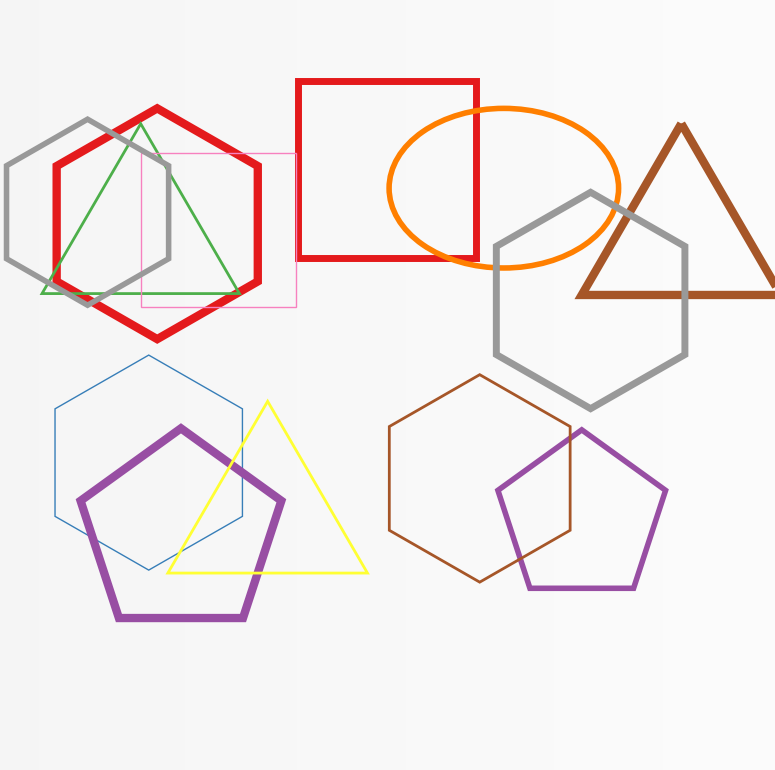[{"shape": "hexagon", "thickness": 3, "radius": 0.75, "center": [0.203, 0.709]}, {"shape": "square", "thickness": 2.5, "radius": 0.57, "center": [0.499, 0.78]}, {"shape": "hexagon", "thickness": 0.5, "radius": 0.7, "center": [0.192, 0.399]}, {"shape": "triangle", "thickness": 1, "radius": 0.74, "center": [0.182, 0.692]}, {"shape": "pentagon", "thickness": 3, "radius": 0.68, "center": [0.233, 0.308]}, {"shape": "pentagon", "thickness": 2, "radius": 0.57, "center": [0.751, 0.328]}, {"shape": "oval", "thickness": 2, "radius": 0.74, "center": [0.65, 0.756]}, {"shape": "triangle", "thickness": 1, "radius": 0.74, "center": [0.345, 0.33]}, {"shape": "triangle", "thickness": 3, "radius": 0.74, "center": [0.879, 0.691]}, {"shape": "hexagon", "thickness": 1, "radius": 0.67, "center": [0.619, 0.379]}, {"shape": "square", "thickness": 0.5, "radius": 0.5, "center": [0.282, 0.701]}, {"shape": "hexagon", "thickness": 2, "radius": 0.6, "center": [0.113, 0.724]}, {"shape": "hexagon", "thickness": 2.5, "radius": 0.7, "center": [0.762, 0.61]}]